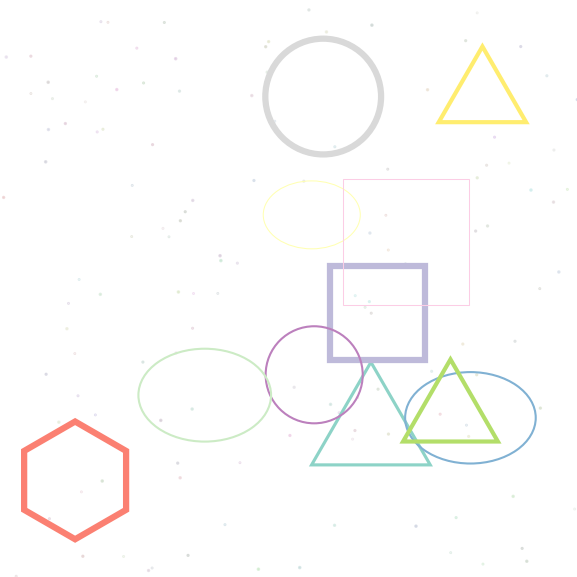[{"shape": "triangle", "thickness": 1.5, "radius": 0.59, "center": [0.642, 0.253]}, {"shape": "oval", "thickness": 0.5, "radius": 0.42, "center": [0.54, 0.627]}, {"shape": "square", "thickness": 3, "radius": 0.41, "center": [0.654, 0.457]}, {"shape": "hexagon", "thickness": 3, "radius": 0.51, "center": [0.13, 0.167]}, {"shape": "oval", "thickness": 1, "radius": 0.57, "center": [0.815, 0.276]}, {"shape": "triangle", "thickness": 2, "radius": 0.47, "center": [0.78, 0.282]}, {"shape": "square", "thickness": 0.5, "radius": 0.54, "center": [0.704, 0.58]}, {"shape": "circle", "thickness": 3, "radius": 0.5, "center": [0.56, 0.832]}, {"shape": "circle", "thickness": 1, "radius": 0.42, "center": [0.544, 0.35]}, {"shape": "oval", "thickness": 1, "radius": 0.57, "center": [0.355, 0.315]}, {"shape": "triangle", "thickness": 2, "radius": 0.44, "center": [0.835, 0.831]}]